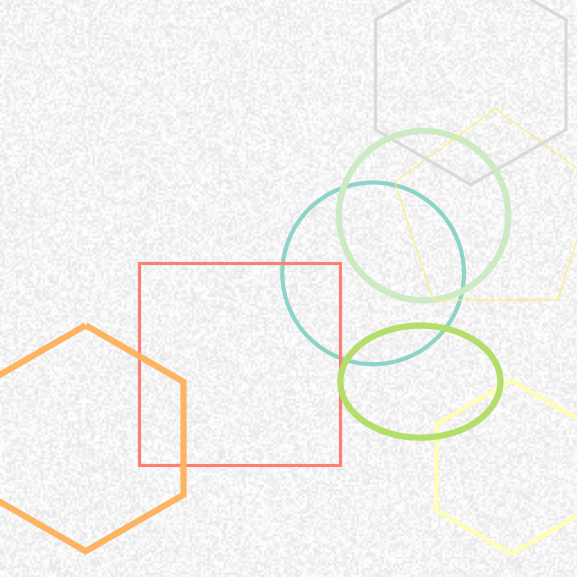[{"shape": "circle", "thickness": 2, "radius": 0.79, "center": [0.646, 0.526]}, {"shape": "hexagon", "thickness": 2, "radius": 0.75, "center": [0.886, 0.19]}, {"shape": "square", "thickness": 1.5, "radius": 0.87, "center": [0.415, 0.369]}, {"shape": "hexagon", "thickness": 3, "radius": 0.98, "center": [0.148, 0.24]}, {"shape": "oval", "thickness": 3, "radius": 0.69, "center": [0.728, 0.338]}, {"shape": "hexagon", "thickness": 1.5, "radius": 0.95, "center": [0.815, 0.87]}, {"shape": "circle", "thickness": 3, "radius": 0.73, "center": [0.733, 0.626]}, {"shape": "pentagon", "thickness": 0.5, "radius": 0.91, "center": [0.858, 0.628]}]